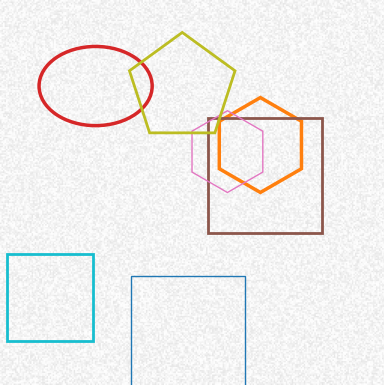[{"shape": "square", "thickness": 1, "radius": 0.74, "center": [0.489, 0.134]}, {"shape": "hexagon", "thickness": 2.5, "radius": 0.62, "center": [0.676, 0.623]}, {"shape": "oval", "thickness": 2.5, "radius": 0.73, "center": [0.248, 0.777]}, {"shape": "square", "thickness": 2, "radius": 0.74, "center": [0.689, 0.544]}, {"shape": "hexagon", "thickness": 1, "radius": 0.53, "center": [0.591, 0.606]}, {"shape": "pentagon", "thickness": 2, "radius": 0.72, "center": [0.473, 0.772]}, {"shape": "square", "thickness": 2, "radius": 0.56, "center": [0.129, 0.228]}]